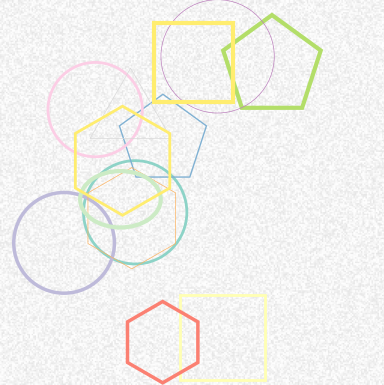[{"shape": "circle", "thickness": 2, "radius": 0.67, "center": [0.351, 0.449]}, {"shape": "square", "thickness": 2, "radius": 0.55, "center": [0.578, 0.123]}, {"shape": "circle", "thickness": 2.5, "radius": 0.65, "center": [0.166, 0.369]}, {"shape": "hexagon", "thickness": 2.5, "radius": 0.53, "center": [0.423, 0.111]}, {"shape": "pentagon", "thickness": 1, "radius": 0.59, "center": [0.423, 0.636]}, {"shape": "hexagon", "thickness": 0.5, "radius": 0.66, "center": [0.342, 0.433]}, {"shape": "pentagon", "thickness": 3, "radius": 0.67, "center": [0.706, 0.828]}, {"shape": "circle", "thickness": 2, "radius": 0.61, "center": [0.247, 0.715]}, {"shape": "triangle", "thickness": 0.5, "radius": 0.61, "center": [0.339, 0.701]}, {"shape": "circle", "thickness": 0.5, "radius": 0.74, "center": [0.565, 0.854]}, {"shape": "oval", "thickness": 3, "radius": 0.52, "center": [0.313, 0.482]}, {"shape": "square", "thickness": 3, "radius": 0.51, "center": [0.502, 0.838]}, {"shape": "hexagon", "thickness": 2, "radius": 0.71, "center": [0.318, 0.583]}]